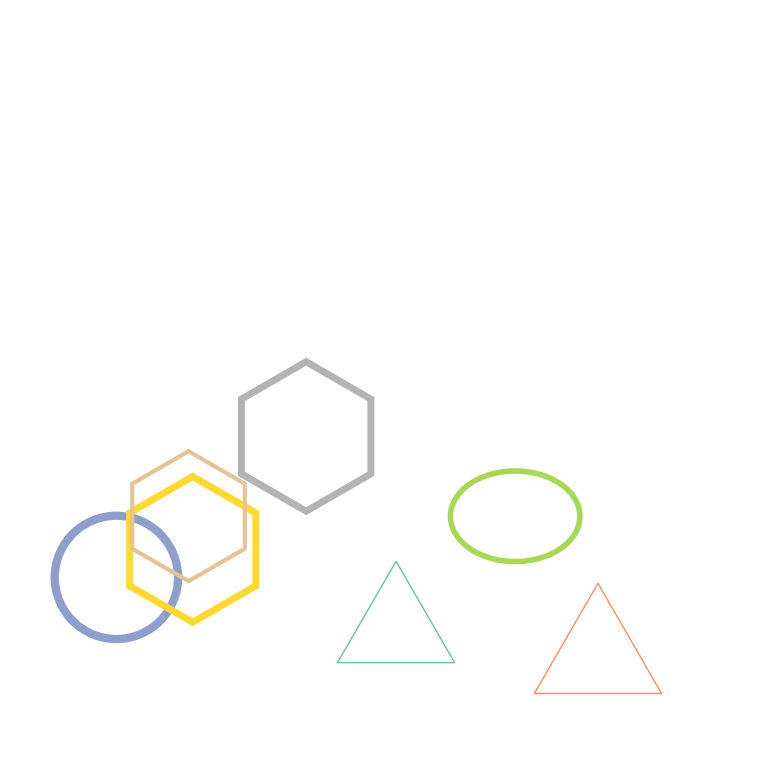[{"shape": "triangle", "thickness": 0.5, "radius": 0.44, "center": [0.514, 0.183]}, {"shape": "triangle", "thickness": 0.5, "radius": 0.48, "center": [0.777, 0.147]}, {"shape": "circle", "thickness": 3, "radius": 0.4, "center": [0.151, 0.25]}, {"shape": "oval", "thickness": 2, "radius": 0.42, "center": [0.669, 0.33]}, {"shape": "hexagon", "thickness": 2.5, "radius": 0.47, "center": [0.25, 0.287]}, {"shape": "hexagon", "thickness": 1.5, "radius": 0.42, "center": [0.245, 0.33]}, {"shape": "hexagon", "thickness": 2.5, "radius": 0.49, "center": [0.398, 0.433]}]